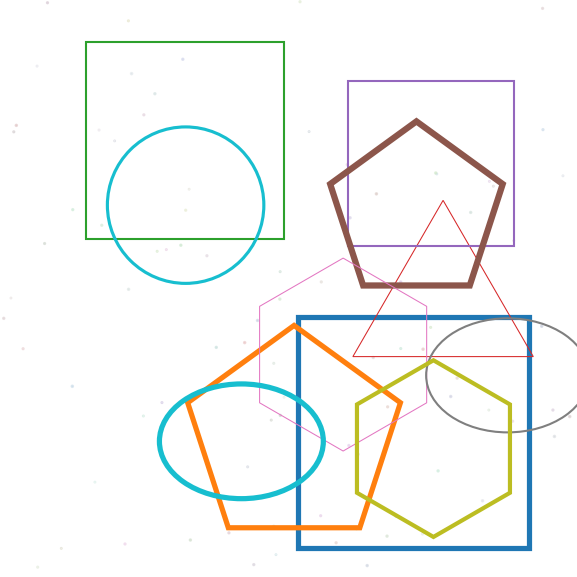[{"shape": "square", "thickness": 2.5, "radius": 1.0, "center": [0.716, 0.251]}, {"shape": "pentagon", "thickness": 2.5, "radius": 0.97, "center": [0.509, 0.242]}, {"shape": "square", "thickness": 1, "radius": 0.86, "center": [0.321, 0.756]}, {"shape": "triangle", "thickness": 0.5, "radius": 0.9, "center": [0.767, 0.472]}, {"shape": "square", "thickness": 1, "radius": 0.72, "center": [0.746, 0.716]}, {"shape": "pentagon", "thickness": 3, "radius": 0.79, "center": [0.721, 0.632]}, {"shape": "hexagon", "thickness": 0.5, "radius": 0.84, "center": [0.594, 0.385]}, {"shape": "oval", "thickness": 1, "radius": 0.71, "center": [0.879, 0.349]}, {"shape": "hexagon", "thickness": 2, "radius": 0.76, "center": [0.751, 0.222]}, {"shape": "oval", "thickness": 2.5, "radius": 0.71, "center": [0.418, 0.235]}, {"shape": "circle", "thickness": 1.5, "radius": 0.68, "center": [0.321, 0.644]}]